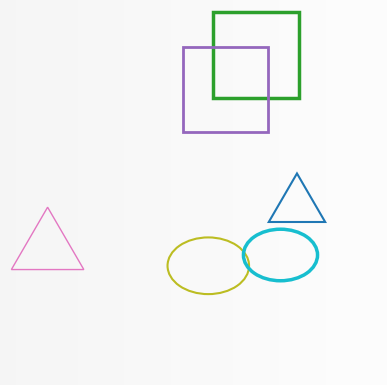[{"shape": "triangle", "thickness": 1.5, "radius": 0.42, "center": [0.766, 0.465]}, {"shape": "square", "thickness": 2.5, "radius": 0.56, "center": [0.661, 0.858]}, {"shape": "square", "thickness": 2, "radius": 0.55, "center": [0.582, 0.767]}, {"shape": "triangle", "thickness": 1, "radius": 0.54, "center": [0.123, 0.354]}, {"shape": "oval", "thickness": 1.5, "radius": 0.53, "center": [0.538, 0.31]}, {"shape": "oval", "thickness": 2.5, "radius": 0.48, "center": [0.724, 0.338]}]